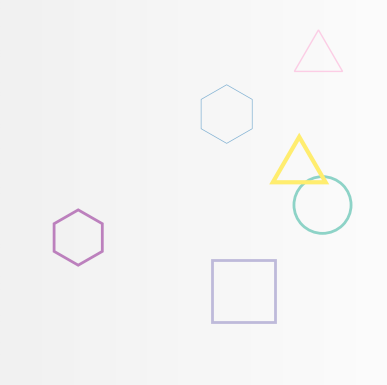[{"shape": "circle", "thickness": 2, "radius": 0.37, "center": [0.832, 0.468]}, {"shape": "square", "thickness": 2, "radius": 0.4, "center": [0.629, 0.244]}, {"shape": "hexagon", "thickness": 0.5, "radius": 0.38, "center": [0.585, 0.704]}, {"shape": "triangle", "thickness": 1, "radius": 0.36, "center": [0.822, 0.85]}, {"shape": "hexagon", "thickness": 2, "radius": 0.36, "center": [0.202, 0.383]}, {"shape": "triangle", "thickness": 3, "radius": 0.39, "center": [0.772, 0.566]}]